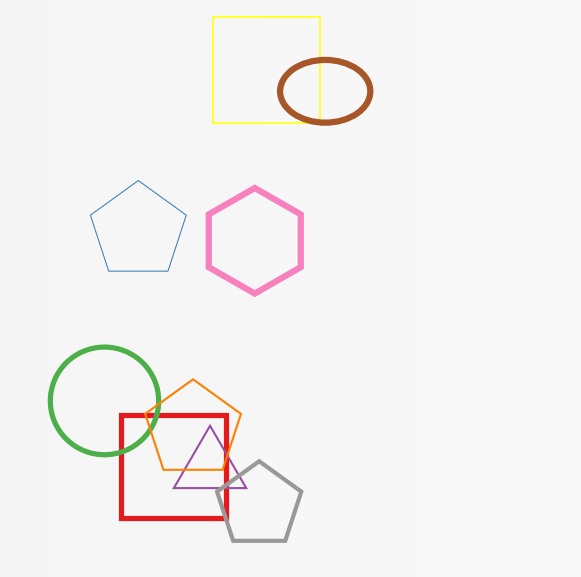[{"shape": "square", "thickness": 2.5, "radius": 0.45, "center": [0.298, 0.192]}, {"shape": "pentagon", "thickness": 0.5, "radius": 0.43, "center": [0.238, 0.6]}, {"shape": "circle", "thickness": 2.5, "radius": 0.47, "center": [0.18, 0.305]}, {"shape": "triangle", "thickness": 1, "radius": 0.36, "center": [0.361, 0.19]}, {"shape": "pentagon", "thickness": 1, "radius": 0.43, "center": [0.332, 0.256]}, {"shape": "square", "thickness": 1, "radius": 0.46, "center": [0.459, 0.877]}, {"shape": "oval", "thickness": 3, "radius": 0.39, "center": [0.559, 0.841]}, {"shape": "hexagon", "thickness": 3, "radius": 0.46, "center": [0.438, 0.582]}, {"shape": "pentagon", "thickness": 2, "radius": 0.38, "center": [0.446, 0.124]}]